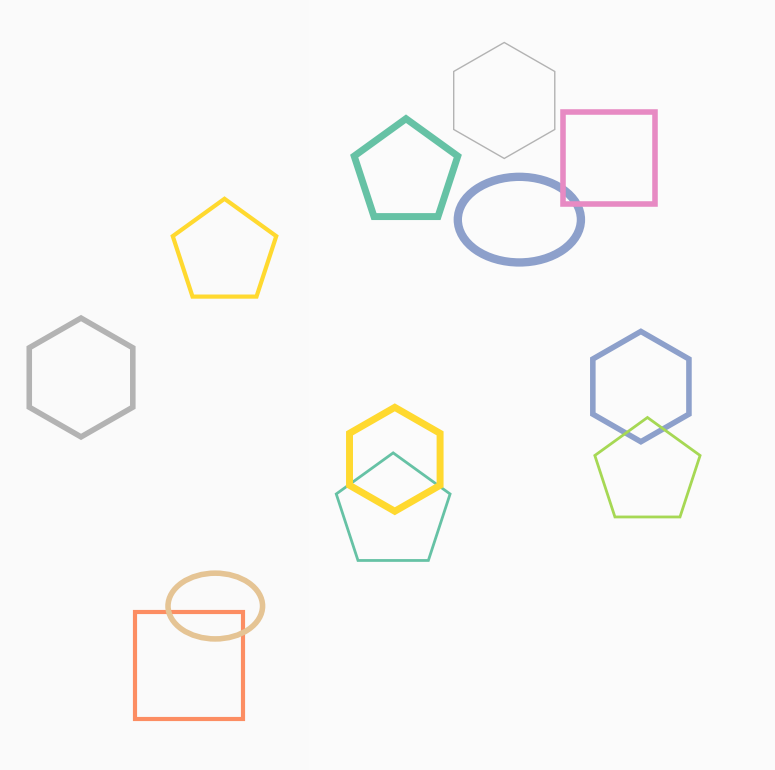[{"shape": "pentagon", "thickness": 2.5, "radius": 0.35, "center": [0.524, 0.776]}, {"shape": "pentagon", "thickness": 1, "radius": 0.39, "center": [0.507, 0.335]}, {"shape": "square", "thickness": 1.5, "radius": 0.35, "center": [0.244, 0.136]}, {"shape": "hexagon", "thickness": 2, "radius": 0.36, "center": [0.827, 0.498]}, {"shape": "oval", "thickness": 3, "radius": 0.4, "center": [0.67, 0.715]}, {"shape": "square", "thickness": 2, "radius": 0.3, "center": [0.785, 0.795]}, {"shape": "pentagon", "thickness": 1, "radius": 0.36, "center": [0.835, 0.386]}, {"shape": "hexagon", "thickness": 2.5, "radius": 0.34, "center": [0.509, 0.404]}, {"shape": "pentagon", "thickness": 1.5, "radius": 0.35, "center": [0.29, 0.672]}, {"shape": "oval", "thickness": 2, "radius": 0.3, "center": [0.278, 0.213]}, {"shape": "hexagon", "thickness": 0.5, "radius": 0.38, "center": [0.651, 0.87]}, {"shape": "hexagon", "thickness": 2, "radius": 0.39, "center": [0.105, 0.51]}]